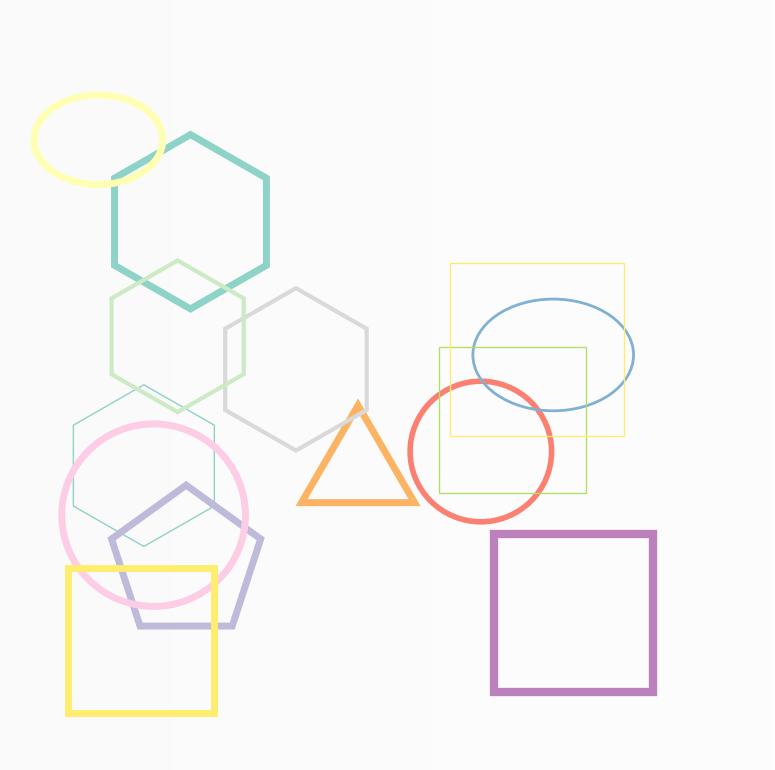[{"shape": "hexagon", "thickness": 0.5, "radius": 0.52, "center": [0.186, 0.395]}, {"shape": "hexagon", "thickness": 2.5, "radius": 0.57, "center": [0.246, 0.712]}, {"shape": "oval", "thickness": 2.5, "radius": 0.42, "center": [0.127, 0.818]}, {"shape": "pentagon", "thickness": 2.5, "radius": 0.51, "center": [0.24, 0.269]}, {"shape": "circle", "thickness": 2, "radius": 0.46, "center": [0.62, 0.414]}, {"shape": "oval", "thickness": 1, "radius": 0.52, "center": [0.714, 0.539]}, {"shape": "triangle", "thickness": 2.5, "radius": 0.42, "center": [0.462, 0.389]}, {"shape": "square", "thickness": 0.5, "radius": 0.48, "center": [0.661, 0.455]}, {"shape": "circle", "thickness": 2.5, "radius": 0.59, "center": [0.198, 0.331]}, {"shape": "hexagon", "thickness": 1.5, "radius": 0.53, "center": [0.382, 0.52]}, {"shape": "square", "thickness": 3, "radius": 0.51, "center": [0.74, 0.204]}, {"shape": "hexagon", "thickness": 1.5, "radius": 0.49, "center": [0.229, 0.563]}, {"shape": "square", "thickness": 0.5, "radius": 0.56, "center": [0.693, 0.546]}, {"shape": "square", "thickness": 2.5, "radius": 0.47, "center": [0.182, 0.168]}]